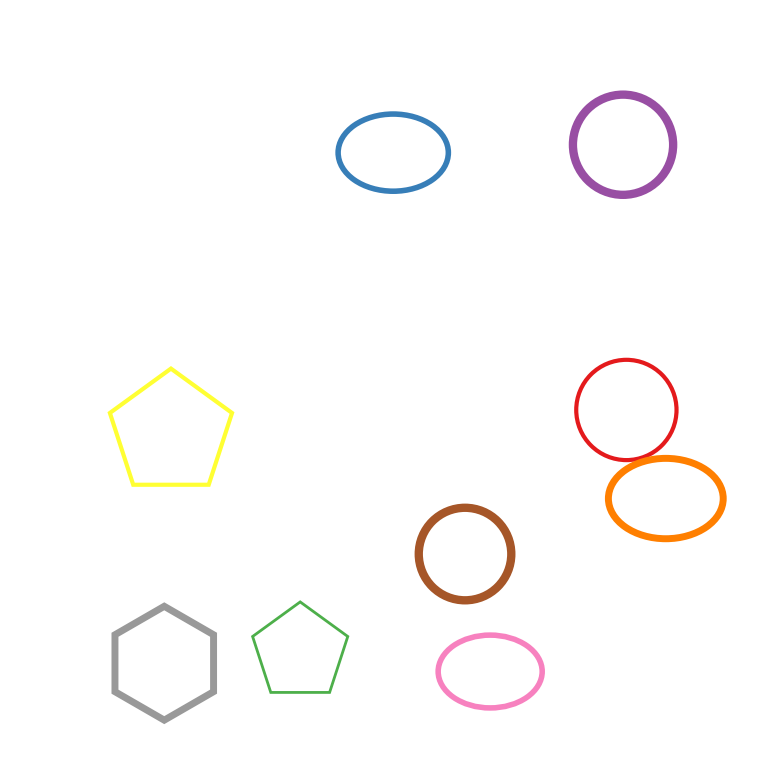[{"shape": "circle", "thickness": 1.5, "radius": 0.33, "center": [0.813, 0.468]}, {"shape": "oval", "thickness": 2, "radius": 0.36, "center": [0.511, 0.802]}, {"shape": "pentagon", "thickness": 1, "radius": 0.32, "center": [0.39, 0.153]}, {"shape": "circle", "thickness": 3, "radius": 0.33, "center": [0.809, 0.812]}, {"shape": "oval", "thickness": 2.5, "radius": 0.37, "center": [0.865, 0.353]}, {"shape": "pentagon", "thickness": 1.5, "radius": 0.42, "center": [0.222, 0.438]}, {"shape": "circle", "thickness": 3, "radius": 0.3, "center": [0.604, 0.28]}, {"shape": "oval", "thickness": 2, "radius": 0.34, "center": [0.637, 0.128]}, {"shape": "hexagon", "thickness": 2.5, "radius": 0.37, "center": [0.213, 0.139]}]